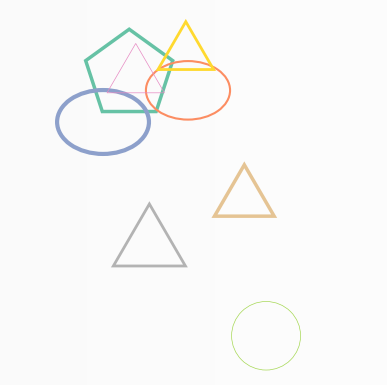[{"shape": "pentagon", "thickness": 2.5, "radius": 0.59, "center": [0.333, 0.806]}, {"shape": "oval", "thickness": 1.5, "radius": 0.54, "center": [0.485, 0.765]}, {"shape": "oval", "thickness": 3, "radius": 0.59, "center": [0.266, 0.683]}, {"shape": "triangle", "thickness": 0.5, "radius": 0.43, "center": [0.35, 0.802]}, {"shape": "circle", "thickness": 0.5, "radius": 0.45, "center": [0.687, 0.128]}, {"shape": "triangle", "thickness": 2, "radius": 0.41, "center": [0.479, 0.861]}, {"shape": "triangle", "thickness": 2.5, "radius": 0.44, "center": [0.63, 0.483]}, {"shape": "triangle", "thickness": 2, "radius": 0.54, "center": [0.386, 0.363]}]